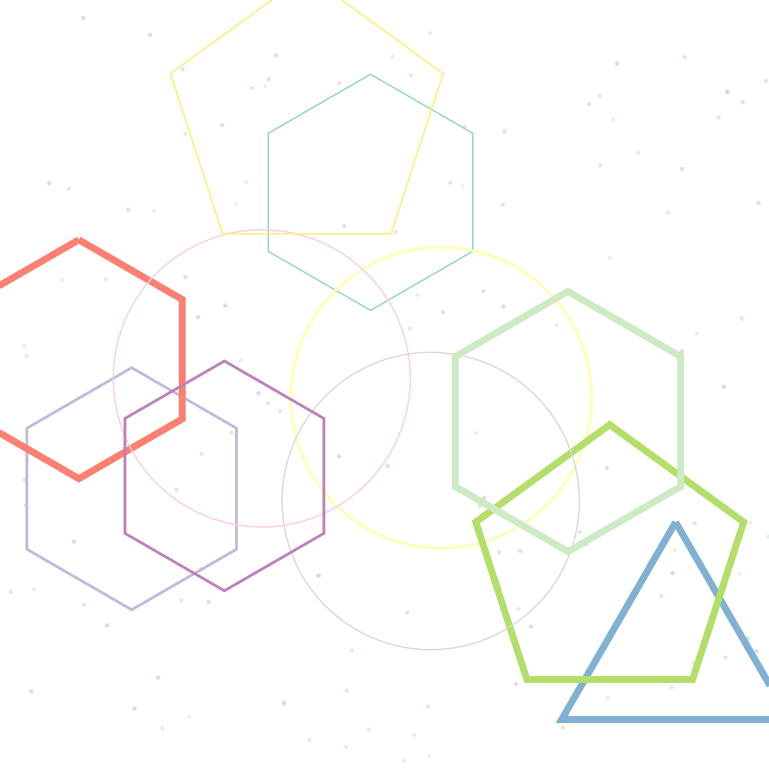[{"shape": "hexagon", "thickness": 0.5, "radius": 0.77, "center": [0.481, 0.75]}, {"shape": "circle", "thickness": 1, "radius": 0.98, "center": [0.573, 0.484]}, {"shape": "hexagon", "thickness": 1, "radius": 0.79, "center": [0.171, 0.365]}, {"shape": "hexagon", "thickness": 2.5, "radius": 0.78, "center": [0.102, 0.533]}, {"shape": "triangle", "thickness": 2.5, "radius": 0.85, "center": [0.877, 0.151]}, {"shape": "pentagon", "thickness": 2.5, "radius": 0.91, "center": [0.792, 0.265]}, {"shape": "circle", "thickness": 0.5, "radius": 0.96, "center": [0.34, 0.509]}, {"shape": "circle", "thickness": 0.5, "radius": 0.97, "center": [0.559, 0.349]}, {"shape": "hexagon", "thickness": 1, "radius": 0.75, "center": [0.291, 0.382]}, {"shape": "hexagon", "thickness": 2.5, "radius": 0.84, "center": [0.738, 0.453]}, {"shape": "pentagon", "thickness": 0.5, "radius": 0.93, "center": [0.398, 0.847]}]